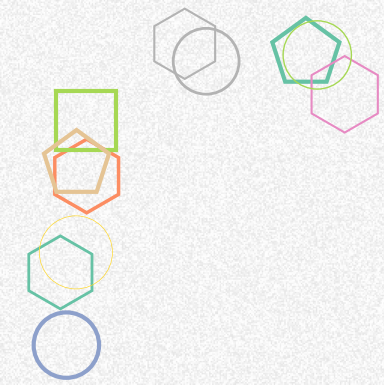[{"shape": "hexagon", "thickness": 2, "radius": 0.47, "center": [0.157, 0.292]}, {"shape": "pentagon", "thickness": 3, "radius": 0.46, "center": [0.795, 0.862]}, {"shape": "hexagon", "thickness": 2.5, "radius": 0.48, "center": [0.225, 0.543]}, {"shape": "circle", "thickness": 3, "radius": 0.42, "center": [0.172, 0.104]}, {"shape": "hexagon", "thickness": 1.5, "radius": 0.5, "center": [0.895, 0.755]}, {"shape": "circle", "thickness": 1, "radius": 0.44, "center": [0.824, 0.857]}, {"shape": "square", "thickness": 3, "radius": 0.39, "center": [0.224, 0.687]}, {"shape": "circle", "thickness": 0.5, "radius": 0.47, "center": [0.197, 0.344]}, {"shape": "pentagon", "thickness": 3, "radius": 0.44, "center": [0.199, 0.574]}, {"shape": "hexagon", "thickness": 1.5, "radius": 0.46, "center": [0.48, 0.886]}, {"shape": "circle", "thickness": 2, "radius": 0.43, "center": [0.535, 0.841]}]